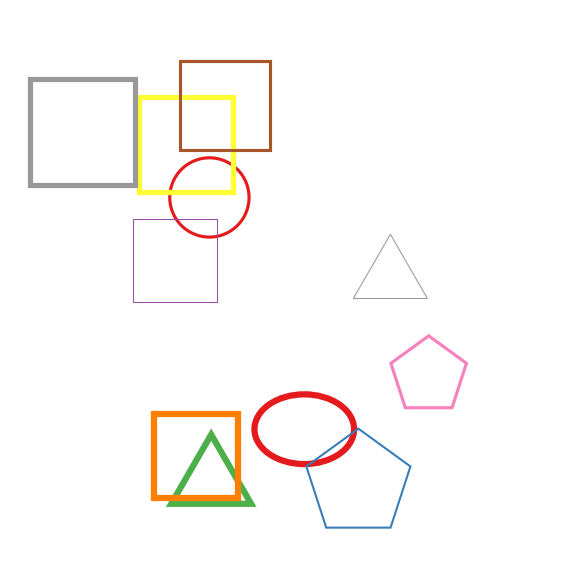[{"shape": "oval", "thickness": 3, "radius": 0.43, "center": [0.527, 0.256]}, {"shape": "circle", "thickness": 1.5, "radius": 0.34, "center": [0.363, 0.657]}, {"shape": "pentagon", "thickness": 1, "radius": 0.47, "center": [0.621, 0.162]}, {"shape": "triangle", "thickness": 3, "radius": 0.4, "center": [0.366, 0.167]}, {"shape": "square", "thickness": 0.5, "radius": 0.36, "center": [0.303, 0.548]}, {"shape": "square", "thickness": 3, "radius": 0.36, "center": [0.339, 0.21]}, {"shape": "square", "thickness": 2.5, "radius": 0.41, "center": [0.322, 0.749]}, {"shape": "square", "thickness": 1.5, "radius": 0.39, "center": [0.39, 0.817]}, {"shape": "pentagon", "thickness": 1.5, "radius": 0.34, "center": [0.742, 0.349]}, {"shape": "triangle", "thickness": 0.5, "radius": 0.37, "center": [0.676, 0.519]}, {"shape": "square", "thickness": 2.5, "radius": 0.46, "center": [0.142, 0.77]}]